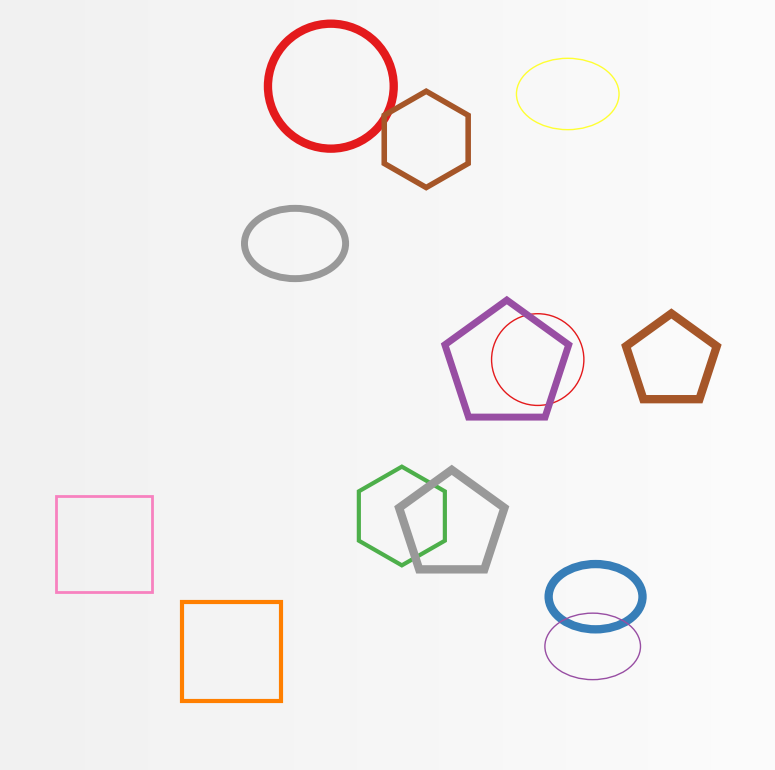[{"shape": "circle", "thickness": 0.5, "radius": 0.3, "center": [0.694, 0.533]}, {"shape": "circle", "thickness": 3, "radius": 0.41, "center": [0.427, 0.888]}, {"shape": "oval", "thickness": 3, "radius": 0.3, "center": [0.768, 0.225]}, {"shape": "hexagon", "thickness": 1.5, "radius": 0.32, "center": [0.519, 0.33]}, {"shape": "pentagon", "thickness": 2.5, "radius": 0.42, "center": [0.654, 0.526]}, {"shape": "oval", "thickness": 0.5, "radius": 0.31, "center": [0.765, 0.161]}, {"shape": "square", "thickness": 1.5, "radius": 0.32, "center": [0.299, 0.154]}, {"shape": "oval", "thickness": 0.5, "radius": 0.33, "center": [0.733, 0.878]}, {"shape": "hexagon", "thickness": 2, "radius": 0.31, "center": [0.55, 0.819]}, {"shape": "pentagon", "thickness": 3, "radius": 0.31, "center": [0.866, 0.531]}, {"shape": "square", "thickness": 1, "radius": 0.31, "center": [0.134, 0.294]}, {"shape": "pentagon", "thickness": 3, "radius": 0.36, "center": [0.583, 0.318]}, {"shape": "oval", "thickness": 2.5, "radius": 0.33, "center": [0.381, 0.684]}]